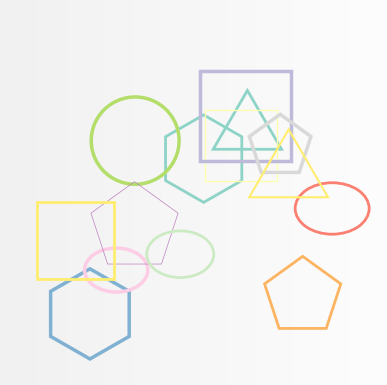[{"shape": "triangle", "thickness": 2, "radius": 0.51, "center": [0.638, 0.663]}, {"shape": "hexagon", "thickness": 2, "radius": 0.57, "center": [0.526, 0.588]}, {"shape": "square", "thickness": 1, "radius": 0.46, "center": [0.622, 0.623]}, {"shape": "square", "thickness": 2.5, "radius": 0.59, "center": [0.635, 0.699]}, {"shape": "oval", "thickness": 2, "radius": 0.48, "center": [0.857, 0.459]}, {"shape": "hexagon", "thickness": 2.5, "radius": 0.59, "center": [0.232, 0.185]}, {"shape": "pentagon", "thickness": 2, "radius": 0.52, "center": [0.781, 0.231]}, {"shape": "circle", "thickness": 2.5, "radius": 0.57, "center": [0.349, 0.635]}, {"shape": "oval", "thickness": 2.5, "radius": 0.41, "center": [0.3, 0.299]}, {"shape": "pentagon", "thickness": 2.5, "radius": 0.42, "center": [0.723, 0.62]}, {"shape": "pentagon", "thickness": 0.5, "radius": 0.59, "center": [0.347, 0.41]}, {"shape": "oval", "thickness": 2, "radius": 0.43, "center": [0.465, 0.34]}, {"shape": "square", "thickness": 2, "radius": 0.5, "center": [0.195, 0.376]}, {"shape": "triangle", "thickness": 1.5, "radius": 0.59, "center": [0.745, 0.546]}]